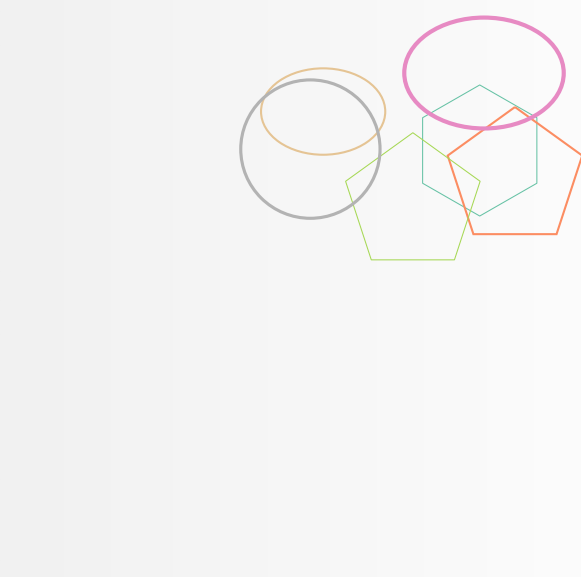[{"shape": "hexagon", "thickness": 0.5, "radius": 0.57, "center": [0.825, 0.739]}, {"shape": "pentagon", "thickness": 1, "radius": 0.61, "center": [0.886, 0.692]}, {"shape": "oval", "thickness": 2, "radius": 0.69, "center": [0.833, 0.873]}, {"shape": "pentagon", "thickness": 0.5, "radius": 0.61, "center": [0.71, 0.648]}, {"shape": "oval", "thickness": 1, "radius": 0.53, "center": [0.556, 0.806]}, {"shape": "circle", "thickness": 1.5, "radius": 0.6, "center": [0.534, 0.741]}]